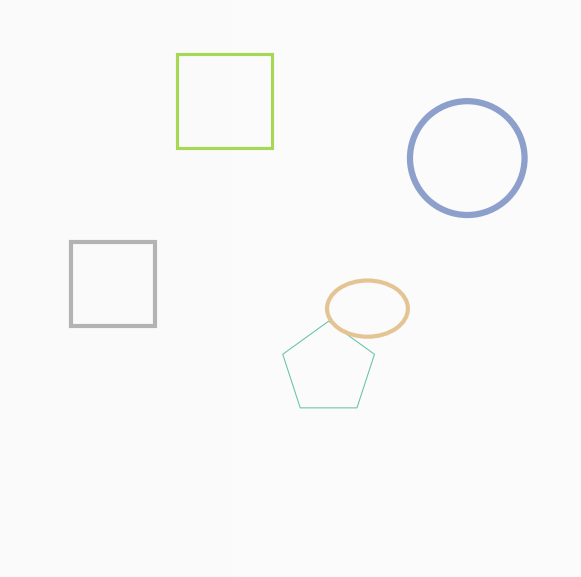[{"shape": "pentagon", "thickness": 0.5, "radius": 0.41, "center": [0.565, 0.36]}, {"shape": "circle", "thickness": 3, "radius": 0.49, "center": [0.804, 0.725]}, {"shape": "square", "thickness": 1.5, "radius": 0.41, "center": [0.387, 0.824]}, {"shape": "oval", "thickness": 2, "radius": 0.35, "center": [0.632, 0.465]}, {"shape": "square", "thickness": 2, "radius": 0.36, "center": [0.194, 0.507]}]